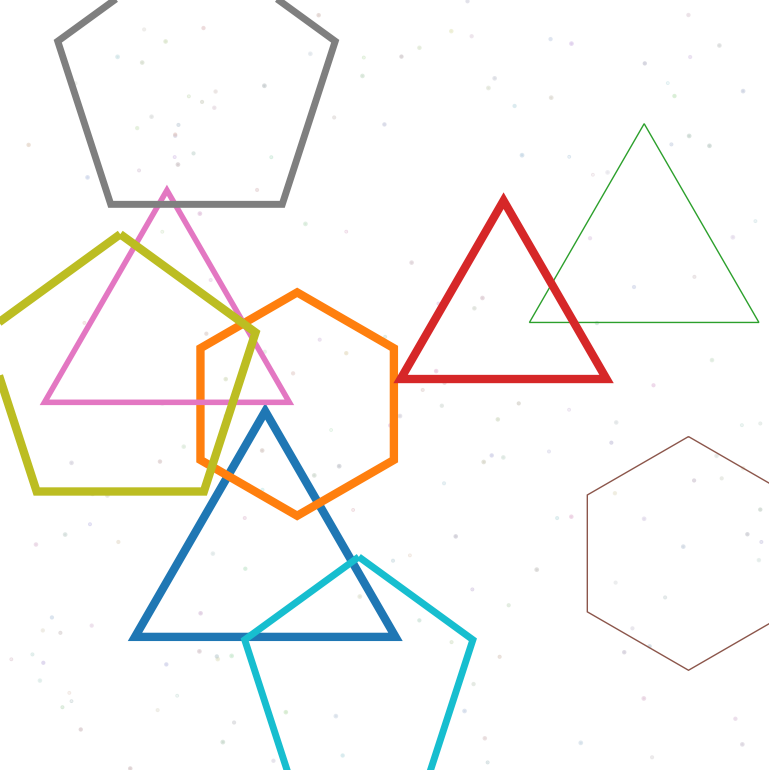[{"shape": "triangle", "thickness": 3, "radius": 0.98, "center": [0.344, 0.271]}, {"shape": "hexagon", "thickness": 3, "radius": 0.73, "center": [0.386, 0.475]}, {"shape": "triangle", "thickness": 0.5, "radius": 0.86, "center": [0.837, 0.667]}, {"shape": "triangle", "thickness": 3, "radius": 0.77, "center": [0.654, 0.585]}, {"shape": "hexagon", "thickness": 0.5, "radius": 0.76, "center": [0.894, 0.281]}, {"shape": "triangle", "thickness": 2, "radius": 0.92, "center": [0.217, 0.569]}, {"shape": "pentagon", "thickness": 2.5, "radius": 0.95, "center": [0.255, 0.888]}, {"shape": "pentagon", "thickness": 3, "radius": 0.92, "center": [0.156, 0.511]}, {"shape": "pentagon", "thickness": 2.5, "radius": 0.78, "center": [0.466, 0.121]}]